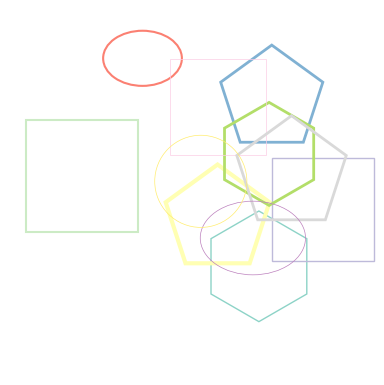[{"shape": "hexagon", "thickness": 1, "radius": 0.72, "center": [0.672, 0.308]}, {"shape": "pentagon", "thickness": 3, "radius": 0.71, "center": [0.565, 0.431]}, {"shape": "square", "thickness": 1, "radius": 0.67, "center": [0.839, 0.456]}, {"shape": "oval", "thickness": 1.5, "radius": 0.51, "center": [0.37, 0.849]}, {"shape": "pentagon", "thickness": 2, "radius": 0.7, "center": [0.706, 0.743]}, {"shape": "hexagon", "thickness": 2, "radius": 0.67, "center": [0.699, 0.6]}, {"shape": "square", "thickness": 0.5, "radius": 0.62, "center": [0.567, 0.721]}, {"shape": "pentagon", "thickness": 2, "radius": 0.75, "center": [0.757, 0.55]}, {"shape": "oval", "thickness": 0.5, "radius": 0.68, "center": [0.657, 0.382]}, {"shape": "square", "thickness": 1.5, "radius": 0.73, "center": [0.212, 0.542]}, {"shape": "circle", "thickness": 0.5, "radius": 0.6, "center": [0.522, 0.529]}]